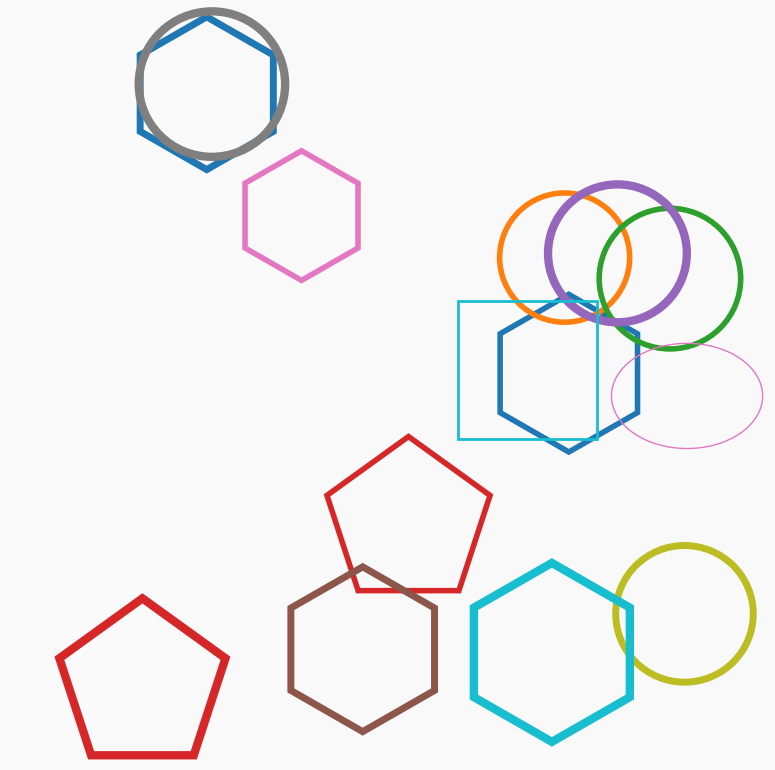[{"shape": "hexagon", "thickness": 2.5, "radius": 0.5, "center": [0.267, 0.879]}, {"shape": "hexagon", "thickness": 2, "radius": 0.51, "center": [0.734, 0.515]}, {"shape": "circle", "thickness": 2, "radius": 0.42, "center": [0.729, 0.665]}, {"shape": "circle", "thickness": 2, "radius": 0.46, "center": [0.864, 0.638]}, {"shape": "pentagon", "thickness": 3, "radius": 0.56, "center": [0.184, 0.11]}, {"shape": "pentagon", "thickness": 2, "radius": 0.55, "center": [0.527, 0.322]}, {"shape": "circle", "thickness": 3, "radius": 0.45, "center": [0.797, 0.671]}, {"shape": "hexagon", "thickness": 2.5, "radius": 0.54, "center": [0.468, 0.157]}, {"shape": "hexagon", "thickness": 2, "radius": 0.42, "center": [0.389, 0.72]}, {"shape": "oval", "thickness": 0.5, "radius": 0.49, "center": [0.887, 0.486]}, {"shape": "circle", "thickness": 3, "radius": 0.47, "center": [0.273, 0.891]}, {"shape": "circle", "thickness": 2.5, "radius": 0.44, "center": [0.883, 0.203]}, {"shape": "hexagon", "thickness": 3, "radius": 0.58, "center": [0.712, 0.153]}, {"shape": "square", "thickness": 1, "radius": 0.45, "center": [0.681, 0.52]}]